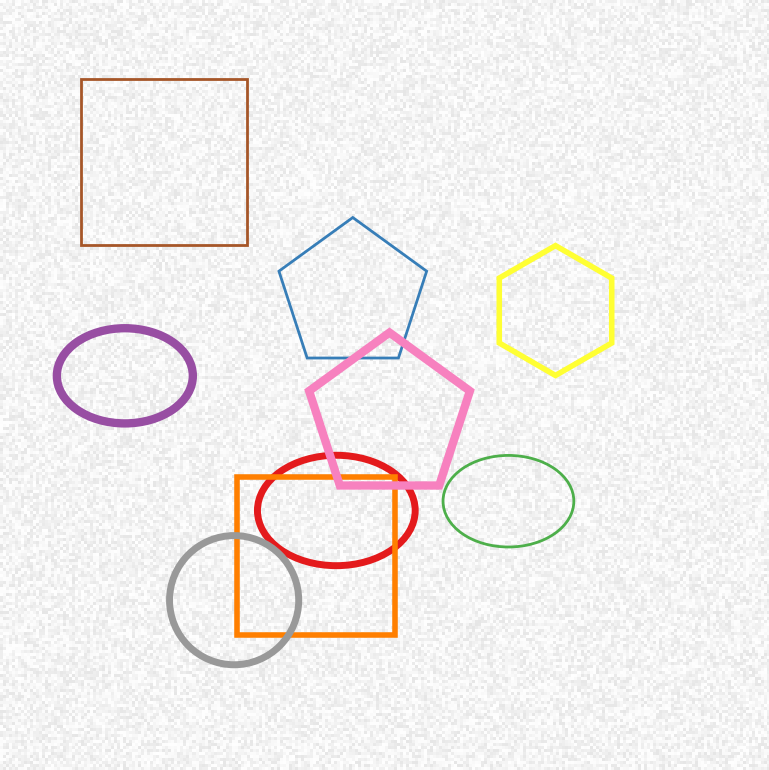[{"shape": "oval", "thickness": 2.5, "radius": 0.51, "center": [0.437, 0.337]}, {"shape": "pentagon", "thickness": 1, "radius": 0.5, "center": [0.458, 0.617]}, {"shape": "oval", "thickness": 1, "radius": 0.42, "center": [0.66, 0.349]}, {"shape": "oval", "thickness": 3, "radius": 0.44, "center": [0.162, 0.512]}, {"shape": "square", "thickness": 2, "radius": 0.51, "center": [0.41, 0.278]}, {"shape": "hexagon", "thickness": 2, "radius": 0.42, "center": [0.721, 0.597]}, {"shape": "square", "thickness": 1, "radius": 0.54, "center": [0.213, 0.79]}, {"shape": "pentagon", "thickness": 3, "radius": 0.55, "center": [0.506, 0.458]}, {"shape": "circle", "thickness": 2.5, "radius": 0.42, "center": [0.304, 0.221]}]